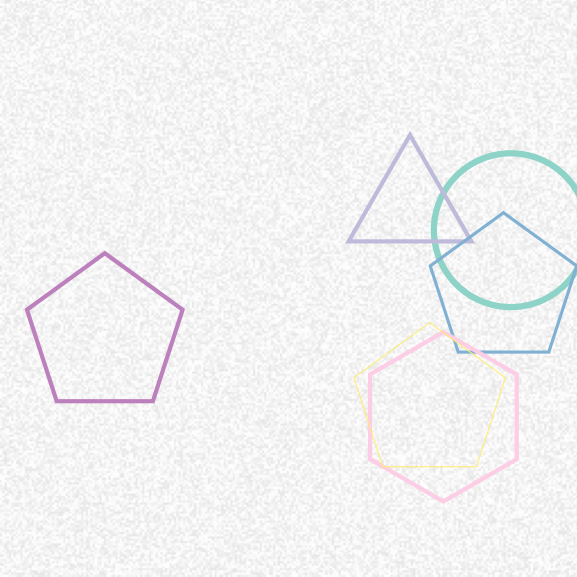[{"shape": "circle", "thickness": 3, "radius": 0.67, "center": [0.884, 0.601]}, {"shape": "triangle", "thickness": 2, "radius": 0.61, "center": [0.71, 0.643]}, {"shape": "pentagon", "thickness": 1.5, "radius": 0.67, "center": [0.872, 0.497]}, {"shape": "hexagon", "thickness": 2, "radius": 0.73, "center": [0.768, 0.277]}, {"shape": "pentagon", "thickness": 2, "radius": 0.71, "center": [0.181, 0.419]}, {"shape": "pentagon", "thickness": 0.5, "radius": 0.69, "center": [0.744, 0.302]}]